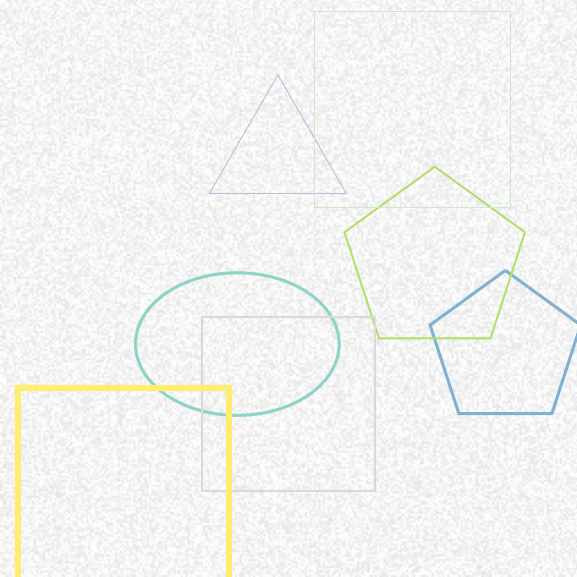[{"shape": "oval", "thickness": 1.5, "radius": 0.88, "center": [0.411, 0.403]}, {"shape": "triangle", "thickness": 0.5, "radius": 0.68, "center": [0.481, 0.733]}, {"shape": "pentagon", "thickness": 1.5, "radius": 0.69, "center": [0.875, 0.394]}, {"shape": "pentagon", "thickness": 1, "radius": 0.82, "center": [0.753, 0.546]}, {"shape": "square", "thickness": 1, "radius": 0.75, "center": [0.5, 0.3]}, {"shape": "square", "thickness": 0.5, "radius": 0.85, "center": [0.714, 0.81]}, {"shape": "square", "thickness": 3, "radius": 0.91, "center": [0.213, 0.144]}]